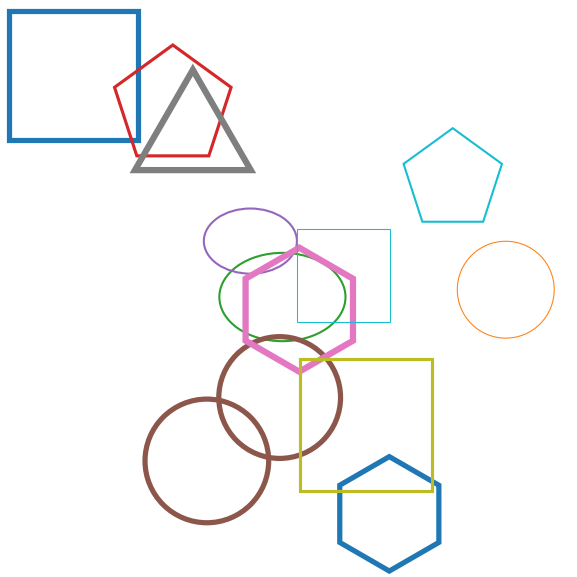[{"shape": "square", "thickness": 2.5, "radius": 0.56, "center": [0.128, 0.868]}, {"shape": "hexagon", "thickness": 2.5, "radius": 0.5, "center": [0.674, 0.109]}, {"shape": "circle", "thickness": 0.5, "radius": 0.42, "center": [0.876, 0.498]}, {"shape": "oval", "thickness": 1, "radius": 0.55, "center": [0.489, 0.485]}, {"shape": "pentagon", "thickness": 1.5, "radius": 0.53, "center": [0.299, 0.815]}, {"shape": "oval", "thickness": 1, "radius": 0.4, "center": [0.434, 0.582]}, {"shape": "circle", "thickness": 2.5, "radius": 0.54, "center": [0.358, 0.201]}, {"shape": "circle", "thickness": 2.5, "radius": 0.53, "center": [0.484, 0.311]}, {"shape": "hexagon", "thickness": 3, "radius": 0.54, "center": [0.518, 0.463]}, {"shape": "triangle", "thickness": 3, "radius": 0.58, "center": [0.334, 0.762]}, {"shape": "square", "thickness": 1.5, "radius": 0.57, "center": [0.633, 0.263]}, {"shape": "pentagon", "thickness": 1, "radius": 0.45, "center": [0.784, 0.688]}, {"shape": "square", "thickness": 0.5, "radius": 0.4, "center": [0.595, 0.522]}]